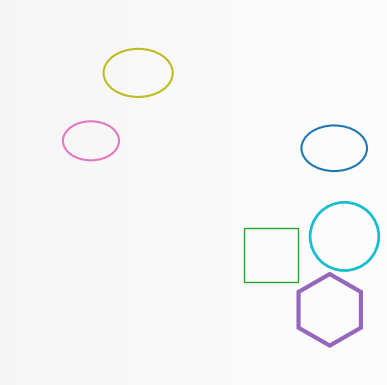[{"shape": "oval", "thickness": 1.5, "radius": 0.42, "center": [0.863, 0.615]}, {"shape": "square", "thickness": 1, "radius": 0.35, "center": [0.699, 0.337]}, {"shape": "hexagon", "thickness": 3, "radius": 0.46, "center": [0.851, 0.195]}, {"shape": "oval", "thickness": 1.5, "radius": 0.36, "center": [0.235, 0.634]}, {"shape": "oval", "thickness": 1.5, "radius": 0.45, "center": [0.357, 0.811]}, {"shape": "circle", "thickness": 2, "radius": 0.44, "center": [0.889, 0.386]}]